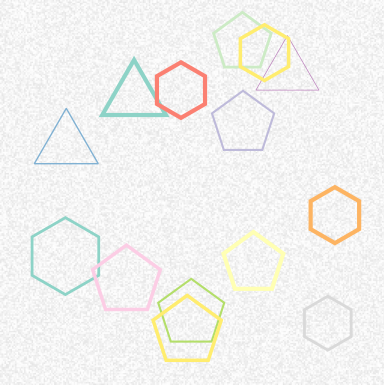[{"shape": "triangle", "thickness": 3, "radius": 0.48, "center": [0.348, 0.749]}, {"shape": "hexagon", "thickness": 2, "radius": 0.5, "center": [0.17, 0.335]}, {"shape": "pentagon", "thickness": 3, "radius": 0.41, "center": [0.658, 0.316]}, {"shape": "pentagon", "thickness": 1.5, "radius": 0.42, "center": [0.631, 0.679]}, {"shape": "hexagon", "thickness": 3, "radius": 0.36, "center": [0.47, 0.766]}, {"shape": "triangle", "thickness": 1, "radius": 0.48, "center": [0.172, 0.623]}, {"shape": "hexagon", "thickness": 3, "radius": 0.36, "center": [0.87, 0.441]}, {"shape": "pentagon", "thickness": 1.5, "radius": 0.45, "center": [0.497, 0.186]}, {"shape": "pentagon", "thickness": 2.5, "radius": 0.46, "center": [0.328, 0.271]}, {"shape": "hexagon", "thickness": 2, "radius": 0.35, "center": [0.851, 0.161]}, {"shape": "triangle", "thickness": 0.5, "radius": 0.47, "center": [0.747, 0.813]}, {"shape": "pentagon", "thickness": 2, "radius": 0.39, "center": [0.63, 0.889]}, {"shape": "hexagon", "thickness": 2.5, "radius": 0.36, "center": [0.687, 0.863]}, {"shape": "pentagon", "thickness": 2.5, "radius": 0.47, "center": [0.486, 0.14]}]